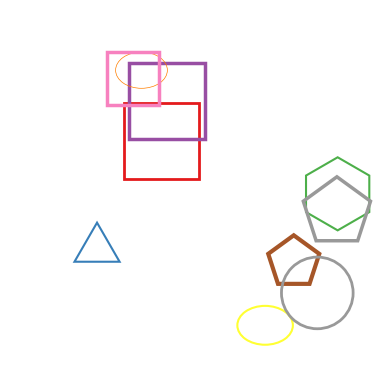[{"shape": "square", "thickness": 2, "radius": 0.49, "center": [0.419, 0.634]}, {"shape": "triangle", "thickness": 1.5, "radius": 0.34, "center": [0.252, 0.354]}, {"shape": "hexagon", "thickness": 1.5, "radius": 0.47, "center": [0.877, 0.497]}, {"shape": "square", "thickness": 2.5, "radius": 0.49, "center": [0.433, 0.738]}, {"shape": "oval", "thickness": 0.5, "radius": 0.34, "center": [0.368, 0.818]}, {"shape": "oval", "thickness": 1.5, "radius": 0.36, "center": [0.689, 0.155]}, {"shape": "pentagon", "thickness": 3, "radius": 0.35, "center": [0.763, 0.319]}, {"shape": "square", "thickness": 2.5, "radius": 0.34, "center": [0.345, 0.797]}, {"shape": "pentagon", "thickness": 2.5, "radius": 0.46, "center": [0.875, 0.449]}, {"shape": "circle", "thickness": 2, "radius": 0.47, "center": [0.824, 0.239]}]